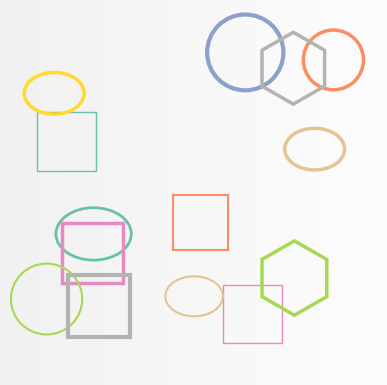[{"shape": "oval", "thickness": 2, "radius": 0.49, "center": [0.242, 0.392]}, {"shape": "square", "thickness": 1, "radius": 0.38, "center": [0.172, 0.632]}, {"shape": "square", "thickness": 1.5, "radius": 0.36, "center": [0.517, 0.422]}, {"shape": "circle", "thickness": 2.5, "radius": 0.39, "center": [0.86, 0.844]}, {"shape": "circle", "thickness": 3, "radius": 0.49, "center": [0.633, 0.864]}, {"shape": "square", "thickness": 1, "radius": 0.38, "center": [0.651, 0.184]}, {"shape": "square", "thickness": 2.5, "radius": 0.39, "center": [0.239, 0.343]}, {"shape": "hexagon", "thickness": 2.5, "radius": 0.48, "center": [0.76, 0.278]}, {"shape": "circle", "thickness": 1.5, "radius": 0.46, "center": [0.12, 0.223]}, {"shape": "oval", "thickness": 2.5, "radius": 0.39, "center": [0.14, 0.758]}, {"shape": "oval", "thickness": 1.5, "radius": 0.37, "center": [0.501, 0.23]}, {"shape": "oval", "thickness": 2.5, "radius": 0.39, "center": [0.812, 0.613]}, {"shape": "square", "thickness": 3, "radius": 0.4, "center": [0.257, 0.206]}, {"shape": "hexagon", "thickness": 2.5, "radius": 0.47, "center": [0.757, 0.823]}]